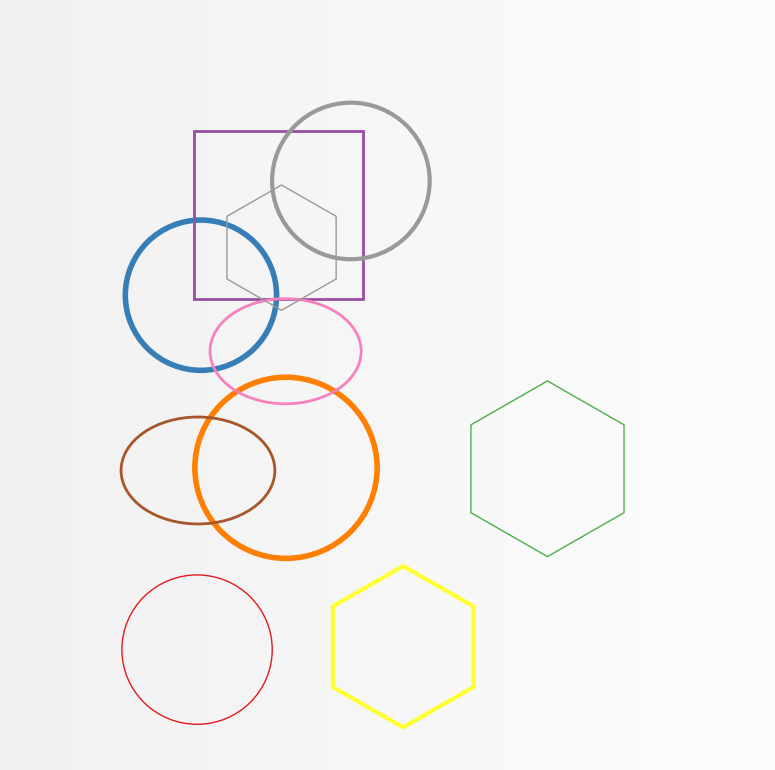[{"shape": "circle", "thickness": 0.5, "radius": 0.48, "center": [0.254, 0.156]}, {"shape": "circle", "thickness": 2, "radius": 0.49, "center": [0.259, 0.617]}, {"shape": "hexagon", "thickness": 0.5, "radius": 0.57, "center": [0.706, 0.391]}, {"shape": "square", "thickness": 1, "radius": 0.55, "center": [0.36, 0.721]}, {"shape": "circle", "thickness": 2, "radius": 0.59, "center": [0.369, 0.392]}, {"shape": "hexagon", "thickness": 1.5, "radius": 0.52, "center": [0.52, 0.16]}, {"shape": "oval", "thickness": 1, "radius": 0.5, "center": [0.255, 0.389]}, {"shape": "oval", "thickness": 1, "radius": 0.49, "center": [0.369, 0.544]}, {"shape": "circle", "thickness": 1.5, "radius": 0.51, "center": [0.453, 0.765]}, {"shape": "hexagon", "thickness": 0.5, "radius": 0.41, "center": [0.363, 0.678]}]